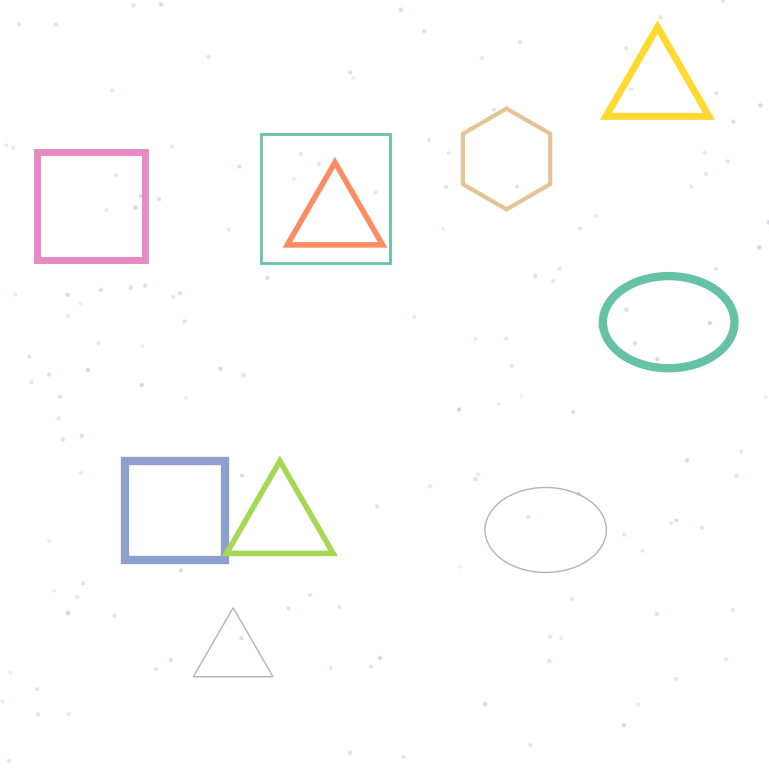[{"shape": "oval", "thickness": 3, "radius": 0.43, "center": [0.868, 0.582]}, {"shape": "square", "thickness": 1, "radius": 0.42, "center": [0.423, 0.742]}, {"shape": "triangle", "thickness": 2, "radius": 0.36, "center": [0.435, 0.718]}, {"shape": "square", "thickness": 3, "radius": 0.32, "center": [0.227, 0.337]}, {"shape": "square", "thickness": 2.5, "radius": 0.35, "center": [0.118, 0.732]}, {"shape": "triangle", "thickness": 2, "radius": 0.4, "center": [0.363, 0.321]}, {"shape": "triangle", "thickness": 2.5, "radius": 0.39, "center": [0.854, 0.888]}, {"shape": "hexagon", "thickness": 1.5, "radius": 0.33, "center": [0.658, 0.794]}, {"shape": "oval", "thickness": 0.5, "radius": 0.39, "center": [0.709, 0.312]}, {"shape": "triangle", "thickness": 0.5, "radius": 0.3, "center": [0.303, 0.151]}]